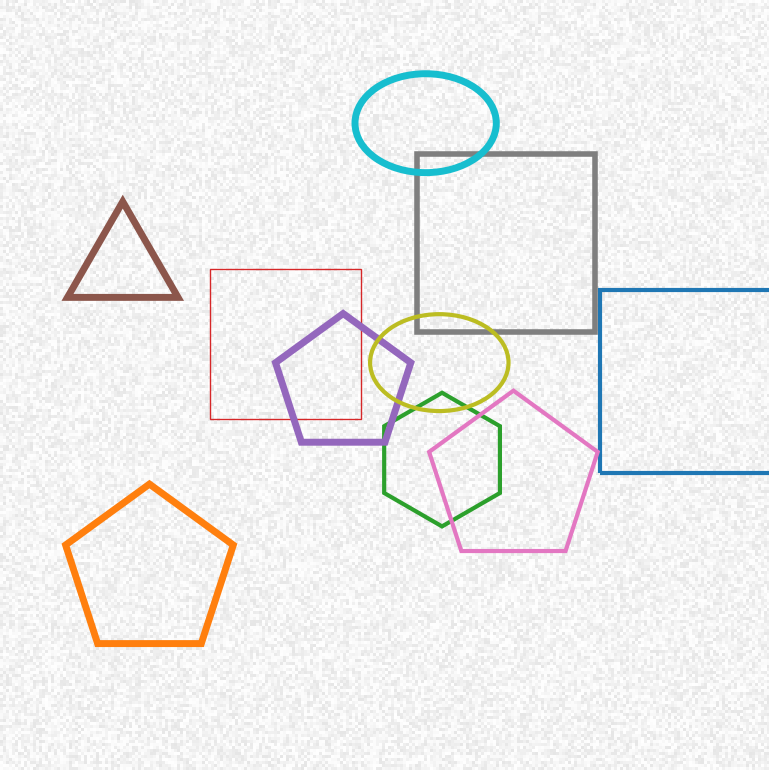[{"shape": "square", "thickness": 1.5, "radius": 0.59, "center": [0.898, 0.505]}, {"shape": "pentagon", "thickness": 2.5, "radius": 0.57, "center": [0.194, 0.257]}, {"shape": "hexagon", "thickness": 1.5, "radius": 0.43, "center": [0.574, 0.403]}, {"shape": "square", "thickness": 0.5, "radius": 0.49, "center": [0.37, 0.553]}, {"shape": "pentagon", "thickness": 2.5, "radius": 0.46, "center": [0.446, 0.5]}, {"shape": "triangle", "thickness": 2.5, "radius": 0.41, "center": [0.159, 0.655]}, {"shape": "pentagon", "thickness": 1.5, "radius": 0.58, "center": [0.667, 0.378]}, {"shape": "square", "thickness": 2, "radius": 0.58, "center": [0.657, 0.684]}, {"shape": "oval", "thickness": 1.5, "radius": 0.45, "center": [0.571, 0.529]}, {"shape": "oval", "thickness": 2.5, "radius": 0.46, "center": [0.553, 0.84]}]